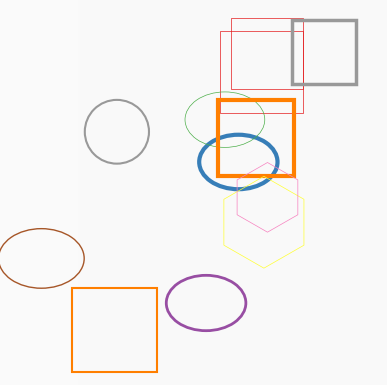[{"shape": "square", "thickness": 0.5, "radius": 0.46, "center": [0.689, 0.86]}, {"shape": "square", "thickness": 0.5, "radius": 0.53, "center": [0.675, 0.812]}, {"shape": "oval", "thickness": 3, "radius": 0.51, "center": [0.615, 0.579]}, {"shape": "oval", "thickness": 0.5, "radius": 0.51, "center": [0.58, 0.689]}, {"shape": "oval", "thickness": 2, "radius": 0.51, "center": [0.532, 0.213]}, {"shape": "square", "thickness": 1.5, "radius": 0.55, "center": [0.296, 0.143]}, {"shape": "square", "thickness": 3, "radius": 0.49, "center": [0.66, 0.641]}, {"shape": "hexagon", "thickness": 0.5, "radius": 0.6, "center": [0.681, 0.423]}, {"shape": "oval", "thickness": 1, "radius": 0.55, "center": [0.107, 0.329]}, {"shape": "hexagon", "thickness": 0.5, "radius": 0.45, "center": [0.69, 0.487]}, {"shape": "circle", "thickness": 1.5, "radius": 0.41, "center": [0.302, 0.658]}, {"shape": "square", "thickness": 2.5, "radius": 0.41, "center": [0.837, 0.866]}]